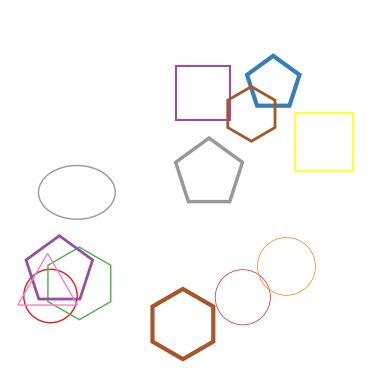[{"shape": "circle", "thickness": 0.5, "radius": 0.36, "center": [0.631, 0.228]}, {"shape": "circle", "thickness": 1, "radius": 0.35, "center": [0.131, 0.231]}, {"shape": "pentagon", "thickness": 3, "radius": 0.36, "center": [0.71, 0.783]}, {"shape": "hexagon", "thickness": 1, "radius": 0.47, "center": [0.206, 0.264]}, {"shape": "pentagon", "thickness": 2, "radius": 0.45, "center": [0.154, 0.297]}, {"shape": "square", "thickness": 1.5, "radius": 0.35, "center": [0.528, 0.759]}, {"shape": "circle", "thickness": 0.5, "radius": 0.38, "center": [0.744, 0.308]}, {"shape": "square", "thickness": 1.5, "radius": 0.37, "center": [0.841, 0.631]}, {"shape": "hexagon", "thickness": 2, "radius": 0.35, "center": [0.653, 0.704]}, {"shape": "hexagon", "thickness": 3, "radius": 0.46, "center": [0.475, 0.158]}, {"shape": "triangle", "thickness": 1, "radius": 0.45, "center": [0.124, 0.252]}, {"shape": "pentagon", "thickness": 2.5, "radius": 0.46, "center": [0.543, 0.55]}, {"shape": "oval", "thickness": 1, "radius": 0.5, "center": [0.2, 0.5]}]